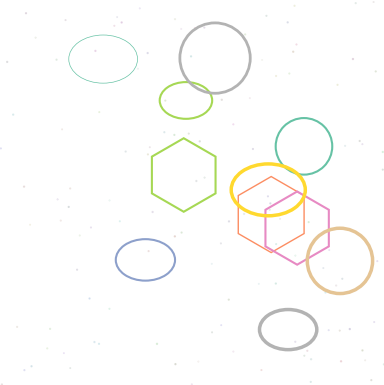[{"shape": "oval", "thickness": 0.5, "radius": 0.45, "center": [0.268, 0.847]}, {"shape": "circle", "thickness": 1.5, "radius": 0.37, "center": [0.79, 0.62]}, {"shape": "hexagon", "thickness": 1, "radius": 0.49, "center": [0.704, 0.443]}, {"shape": "oval", "thickness": 1.5, "radius": 0.38, "center": [0.378, 0.325]}, {"shape": "hexagon", "thickness": 1.5, "radius": 0.48, "center": [0.772, 0.408]}, {"shape": "oval", "thickness": 1.5, "radius": 0.34, "center": [0.483, 0.739]}, {"shape": "hexagon", "thickness": 1.5, "radius": 0.48, "center": [0.477, 0.545]}, {"shape": "oval", "thickness": 2.5, "radius": 0.48, "center": [0.697, 0.507]}, {"shape": "circle", "thickness": 2.5, "radius": 0.42, "center": [0.883, 0.322]}, {"shape": "oval", "thickness": 2.5, "radius": 0.37, "center": [0.748, 0.144]}, {"shape": "circle", "thickness": 2, "radius": 0.46, "center": [0.559, 0.849]}]